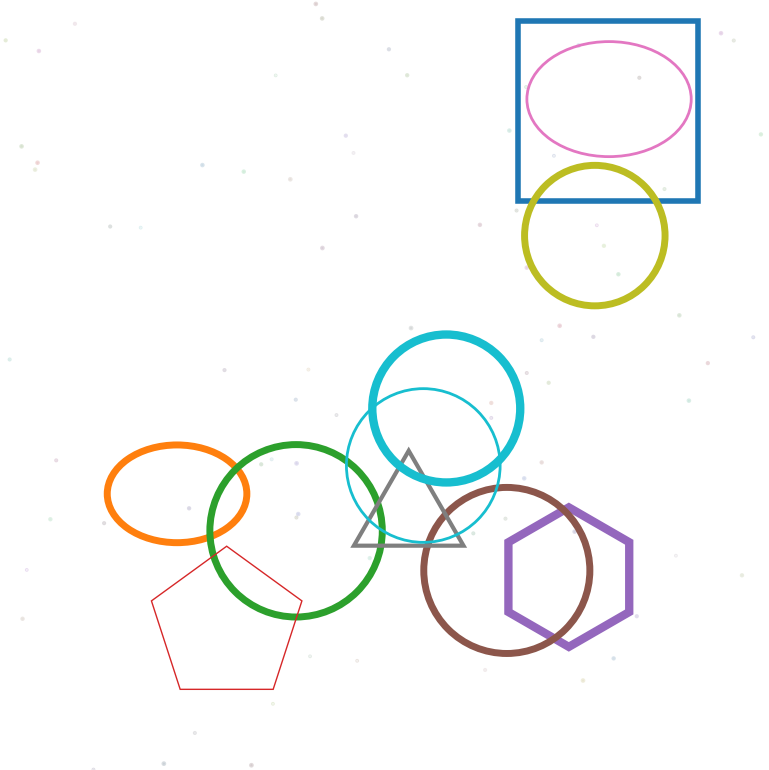[{"shape": "square", "thickness": 2, "radius": 0.59, "center": [0.79, 0.856]}, {"shape": "oval", "thickness": 2.5, "radius": 0.45, "center": [0.23, 0.359]}, {"shape": "circle", "thickness": 2.5, "radius": 0.56, "center": [0.385, 0.311]}, {"shape": "pentagon", "thickness": 0.5, "radius": 0.51, "center": [0.294, 0.188]}, {"shape": "hexagon", "thickness": 3, "radius": 0.45, "center": [0.739, 0.25]}, {"shape": "circle", "thickness": 2.5, "radius": 0.54, "center": [0.658, 0.259]}, {"shape": "oval", "thickness": 1, "radius": 0.53, "center": [0.791, 0.871]}, {"shape": "triangle", "thickness": 1.5, "radius": 0.41, "center": [0.531, 0.332]}, {"shape": "circle", "thickness": 2.5, "radius": 0.46, "center": [0.772, 0.694]}, {"shape": "circle", "thickness": 3, "radius": 0.48, "center": [0.58, 0.469]}, {"shape": "circle", "thickness": 1, "radius": 0.5, "center": [0.55, 0.395]}]